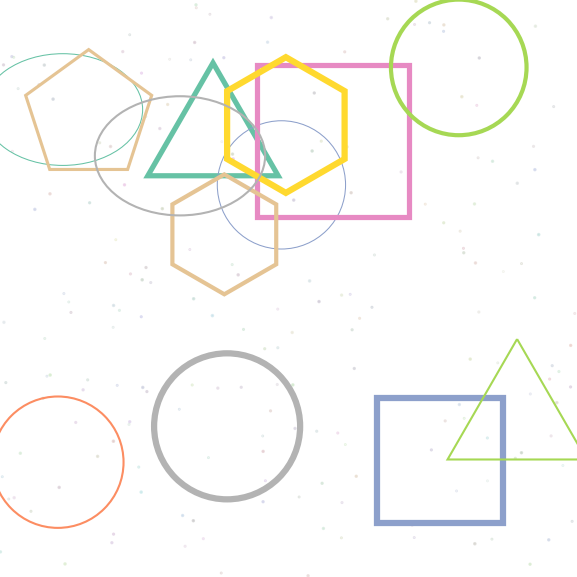[{"shape": "triangle", "thickness": 2.5, "radius": 0.65, "center": [0.369, 0.76]}, {"shape": "oval", "thickness": 0.5, "radius": 0.69, "center": [0.109, 0.809]}, {"shape": "circle", "thickness": 1, "radius": 0.57, "center": [0.1, 0.199]}, {"shape": "circle", "thickness": 0.5, "radius": 0.56, "center": [0.487, 0.679]}, {"shape": "square", "thickness": 3, "radius": 0.54, "center": [0.762, 0.202]}, {"shape": "square", "thickness": 2.5, "radius": 0.66, "center": [0.577, 0.755]}, {"shape": "triangle", "thickness": 1, "radius": 0.7, "center": [0.895, 0.273]}, {"shape": "circle", "thickness": 2, "radius": 0.59, "center": [0.794, 0.882]}, {"shape": "hexagon", "thickness": 3, "radius": 0.59, "center": [0.495, 0.783]}, {"shape": "pentagon", "thickness": 1.5, "radius": 0.57, "center": [0.154, 0.799]}, {"shape": "hexagon", "thickness": 2, "radius": 0.52, "center": [0.388, 0.593]}, {"shape": "oval", "thickness": 1, "radius": 0.74, "center": [0.312, 0.729]}, {"shape": "circle", "thickness": 3, "radius": 0.63, "center": [0.393, 0.261]}]